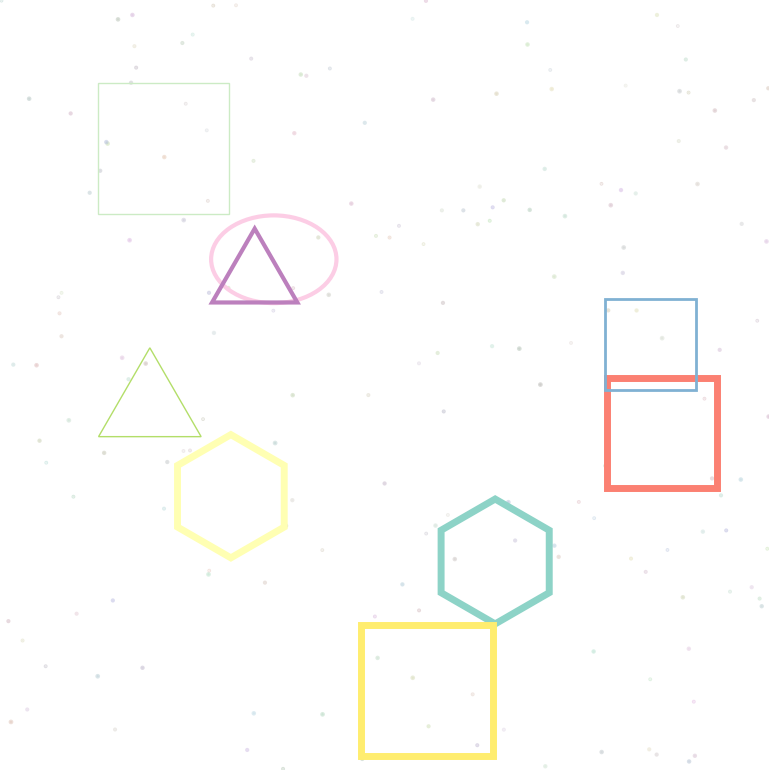[{"shape": "hexagon", "thickness": 2.5, "radius": 0.41, "center": [0.643, 0.271]}, {"shape": "hexagon", "thickness": 2.5, "radius": 0.4, "center": [0.3, 0.356]}, {"shape": "square", "thickness": 2.5, "radius": 0.36, "center": [0.86, 0.438]}, {"shape": "square", "thickness": 1, "radius": 0.29, "center": [0.845, 0.553]}, {"shape": "triangle", "thickness": 0.5, "radius": 0.38, "center": [0.195, 0.471]}, {"shape": "oval", "thickness": 1.5, "radius": 0.41, "center": [0.356, 0.663]}, {"shape": "triangle", "thickness": 1.5, "radius": 0.32, "center": [0.331, 0.639]}, {"shape": "square", "thickness": 0.5, "radius": 0.42, "center": [0.213, 0.807]}, {"shape": "square", "thickness": 2.5, "radius": 0.43, "center": [0.555, 0.103]}]